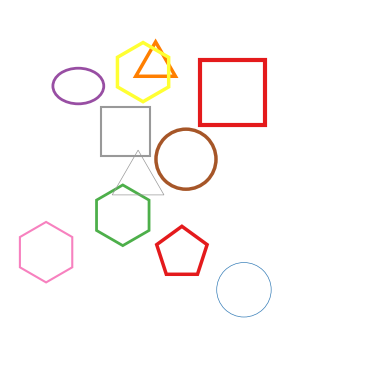[{"shape": "square", "thickness": 3, "radius": 0.42, "center": [0.605, 0.759]}, {"shape": "pentagon", "thickness": 2.5, "radius": 0.34, "center": [0.472, 0.343]}, {"shape": "circle", "thickness": 0.5, "radius": 0.35, "center": [0.634, 0.247]}, {"shape": "hexagon", "thickness": 2, "radius": 0.39, "center": [0.319, 0.441]}, {"shape": "oval", "thickness": 2, "radius": 0.33, "center": [0.203, 0.777]}, {"shape": "triangle", "thickness": 2.5, "radius": 0.3, "center": [0.404, 0.832]}, {"shape": "hexagon", "thickness": 2.5, "radius": 0.38, "center": [0.372, 0.813]}, {"shape": "circle", "thickness": 2.5, "radius": 0.39, "center": [0.483, 0.587]}, {"shape": "hexagon", "thickness": 1.5, "radius": 0.39, "center": [0.12, 0.345]}, {"shape": "triangle", "thickness": 0.5, "radius": 0.39, "center": [0.359, 0.533]}, {"shape": "square", "thickness": 1.5, "radius": 0.32, "center": [0.326, 0.658]}]